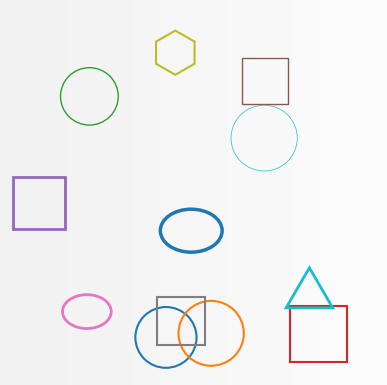[{"shape": "oval", "thickness": 2.5, "radius": 0.4, "center": [0.493, 0.401]}, {"shape": "circle", "thickness": 1.5, "radius": 0.39, "center": [0.428, 0.124]}, {"shape": "circle", "thickness": 1.5, "radius": 0.42, "center": [0.545, 0.134]}, {"shape": "circle", "thickness": 1, "radius": 0.37, "center": [0.231, 0.75]}, {"shape": "square", "thickness": 1.5, "radius": 0.36, "center": [0.822, 0.132]}, {"shape": "square", "thickness": 2, "radius": 0.34, "center": [0.101, 0.474]}, {"shape": "square", "thickness": 1, "radius": 0.3, "center": [0.683, 0.789]}, {"shape": "oval", "thickness": 2, "radius": 0.31, "center": [0.224, 0.191]}, {"shape": "square", "thickness": 1.5, "radius": 0.31, "center": [0.466, 0.167]}, {"shape": "hexagon", "thickness": 1.5, "radius": 0.29, "center": [0.452, 0.863]}, {"shape": "circle", "thickness": 0.5, "radius": 0.43, "center": [0.682, 0.641]}, {"shape": "triangle", "thickness": 2, "radius": 0.35, "center": [0.798, 0.235]}]